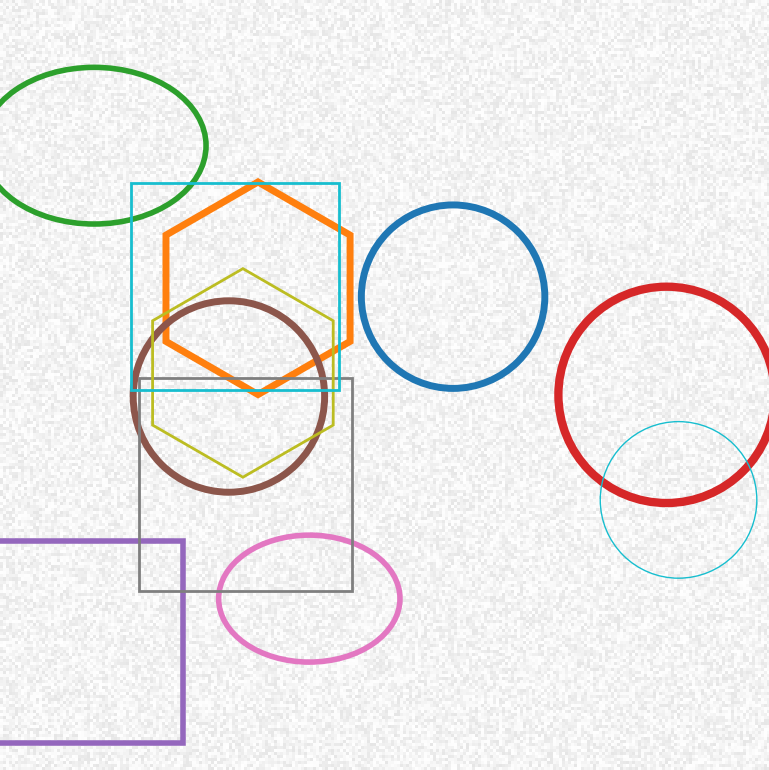[{"shape": "circle", "thickness": 2.5, "radius": 0.6, "center": [0.588, 0.615]}, {"shape": "hexagon", "thickness": 2.5, "radius": 0.69, "center": [0.335, 0.626]}, {"shape": "oval", "thickness": 2, "radius": 0.73, "center": [0.122, 0.811]}, {"shape": "circle", "thickness": 3, "radius": 0.7, "center": [0.866, 0.487]}, {"shape": "square", "thickness": 2, "radius": 0.66, "center": [0.106, 0.166]}, {"shape": "circle", "thickness": 2.5, "radius": 0.62, "center": [0.297, 0.485]}, {"shape": "oval", "thickness": 2, "radius": 0.59, "center": [0.402, 0.223]}, {"shape": "square", "thickness": 1, "radius": 0.69, "center": [0.319, 0.37]}, {"shape": "hexagon", "thickness": 1, "radius": 0.68, "center": [0.315, 0.516]}, {"shape": "square", "thickness": 1, "radius": 0.67, "center": [0.305, 0.628]}, {"shape": "circle", "thickness": 0.5, "radius": 0.51, "center": [0.881, 0.351]}]